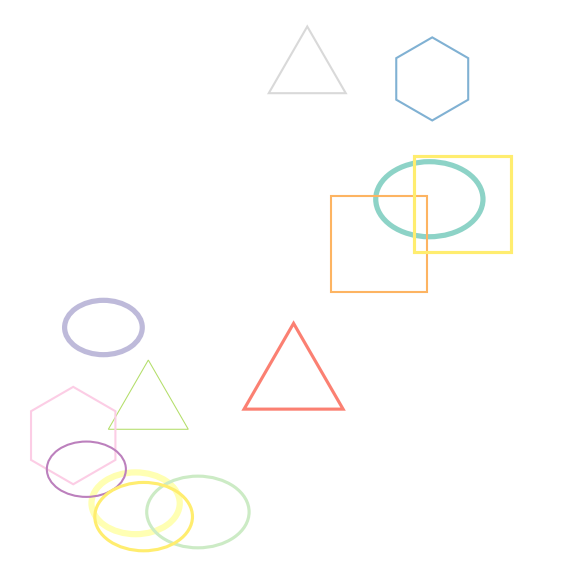[{"shape": "oval", "thickness": 2.5, "radius": 0.46, "center": [0.743, 0.654]}, {"shape": "oval", "thickness": 3, "radius": 0.38, "center": [0.235, 0.128]}, {"shape": "oval", "thickness": 2.5, "radius": 0.34, "center": [0.179, 0.432]}, {"shape": "triangle", "thickness": 1.5, "radius": 0.5, "center": [0.508, 0.34]}, {"shape": "hexagon", "thickness": 1, "radius": 0.36, "center": [0.748, 0.862]}, {"shape": "square", "thickness": 1, "radius": 0.42, "center": [0.656, 0.577]}, {"shape": "triangle", "thickness": 0.5, "radius": 0.4, "center": [0.257, 0.296]}, {"shape": "hexagon", "thickness": 1, "radius": 0.42, "center": [0.127, 0.245]}, {"shape": "triangle", "thickness": 1, "radius": 0.38, "center": [0.532, 0.876]}, {"shape": "oval", "thickness": 1, "radius": 0.34, "center": [0.15, 0.187]}, {"shape": "oval", "thickness": 1.5, "radius": 0.44, "center": [0.343, 0.113]}, {"shape": "oval", "thickness": 1.5, "radius": 0.42, "center": [0.249, 0.105]}, {"shape": "square", "thickness": 1.5, "radius": 0.42, "center": [0.801, 0.646]}]